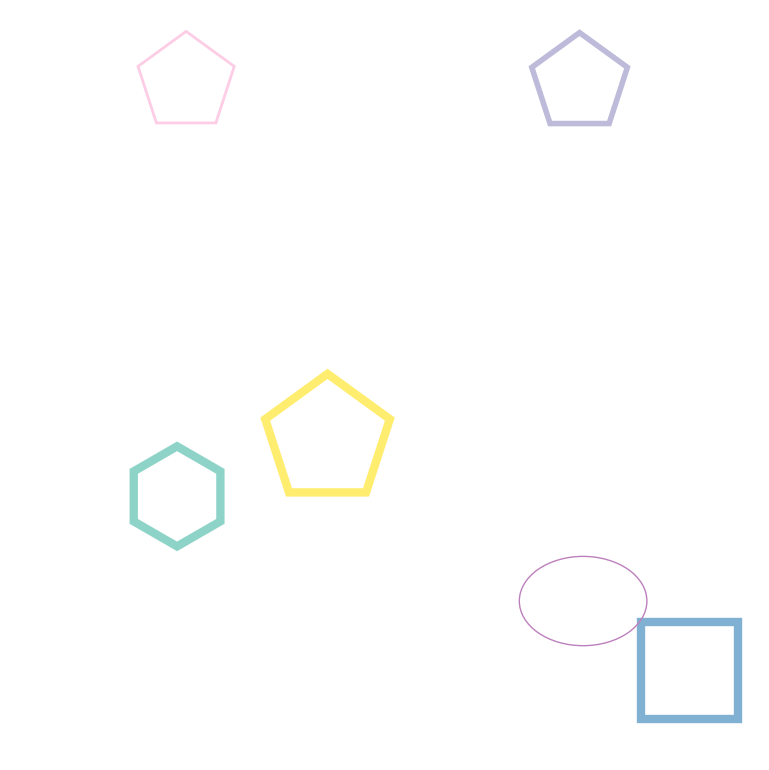[{"shape": "hexagon", "thickness": 3, "radius": 0.32, "center": [0.23, 0.355]}, {"shape": "pentagon", "thickness": 2, "radius": 0.33, "center": [0.753, 0.892]}, {"shape": "square", "thickness": 3, "radius": 0.32, "center": [0.896, 0.129]}, {"shape": "pentagon", "thickness": 1, "radius": 0.33, "center": [0.242, 0.894]}, {"shape": "oval", "thickness": 0.5, "radius": 0.41, "center": [0.757, 0.219]}, {"shape": "pentagon", "thickness": 3, "radius": 0.43, "center": [0.425, 0.429]}]